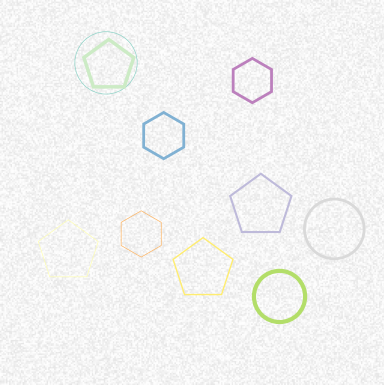[{"shape": "circle", "thickness": 0.5, "radius": 0.41, "center": [0.275, 0.837]}, {"shape": "pentagon", "thickness": 0.5, "radius": 0.41, "center": [0.177, 0.347]}, {"shape": "pentagon", "thickness": 1.5, "radius": 0.42, "center": [0.677, 0.465]}, {"shape": "hexagon", "thickness": 2, "radius": 0.3, "center": [0.425, 0.648]}, {"shape": "hexagon", "thickness": 0.5, "radius": 0.3, "center": [0.367, 0.392]}, {"shape": "circle", "thickness": 3, "radius": 0.33, "center": [0.726, 0.23]}, {"shape": "circle", "thickness": 2, "radius": 0.39, "center": [0.868, 0.405]}, {"shape": "hexagon", "thickness": 2, "radius": 0.29, "center": [0.655, 0.791]}, {"shape": "pentagon", "thickness": 2.5, "radius": 0.34, "center": [0.283, 0.83]}, {"shape": "pentagon", "thickness": 1, "radius": 0.41, "center": [0.527, 0.301]}]